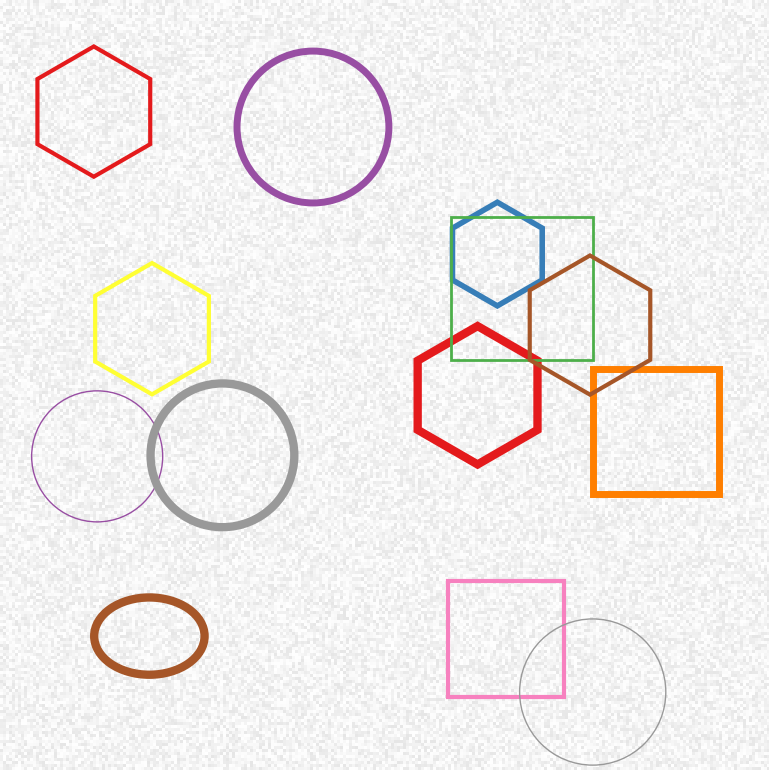[{"shape": "hexagon", "thickness": 1.5, "radius": 0.42, "center": [0.122, 0.855]}, {"shape": "hexagon", "thickness": 3, "radius": 0.45, "center": [0.62, 0.487]}, {"shape": "hexagon", "thickness": 2, "radius": 0.34, "center": [0.646, 0.67]}, {"shape": "square", "thickness": 1, "radius": 0.46, "center": [0.678, 0.626]}, {"shape": "circle", "thickness": 2.5, "radius": 0.49, "center": [0.406, 0.835]}, {"shape": "circle", "thickness": 0.5, "radius": 0.43, "center": [0.126, 0.407]}, {"shape": "square", "thickness": 2.5, "radius": 0.41, "center": [0.851, 0.44]}, {"shape": "hexagon", "thickness": 1.5, "radius": 0.43, "center": [0.197, 0.573]}, {"shape": "oval", "thickness": 3, "radius": 0.36, "center": [0.194, 0.174]}, {"shape": "hexagon", "thickness": 1.5, "radius": 0.45, "center": [0.766, 0.578]}, {"shape": "square", "thickness": 1.5, "radius": 0.38, "center": [0.657, 0.171]}, {"shape": "circle", "thickness": 3, "radius": 0.47, "center": [0.289, 0.409]}, {"shape": "circle", "thickness": 0.5, "radius": 0.47, "center": [0.77, 0.101]}]